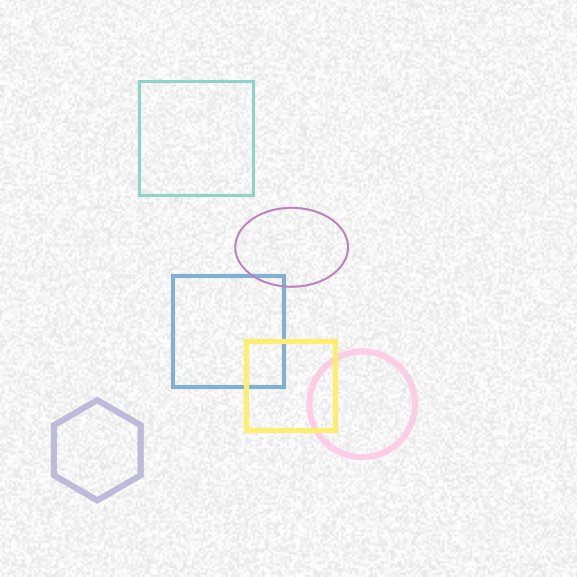[{"shape": "square", "thickness": 1.5, "radius": 0.49, "center": [0.34, 0.76]}, {"shape": "hexagon", "thickness": 3, "radius": 0.43, "center": [0.169, 0.22]}, {"shape": "square", "thickness": 2, "radius": 0.48, "center": [0.396, 0.425]}, {"shape": "circle", "thickness": 3, "radius": 0.46, "center": [0.627, 0.299]}, {"shape": "oval", "thickness": 1, "radius": 0.49, "center": [0.505, 0.571]}, {"shape": "square", "thickness": 2.5, "radius": 0.39, "center": [0.503, 0.332]}]